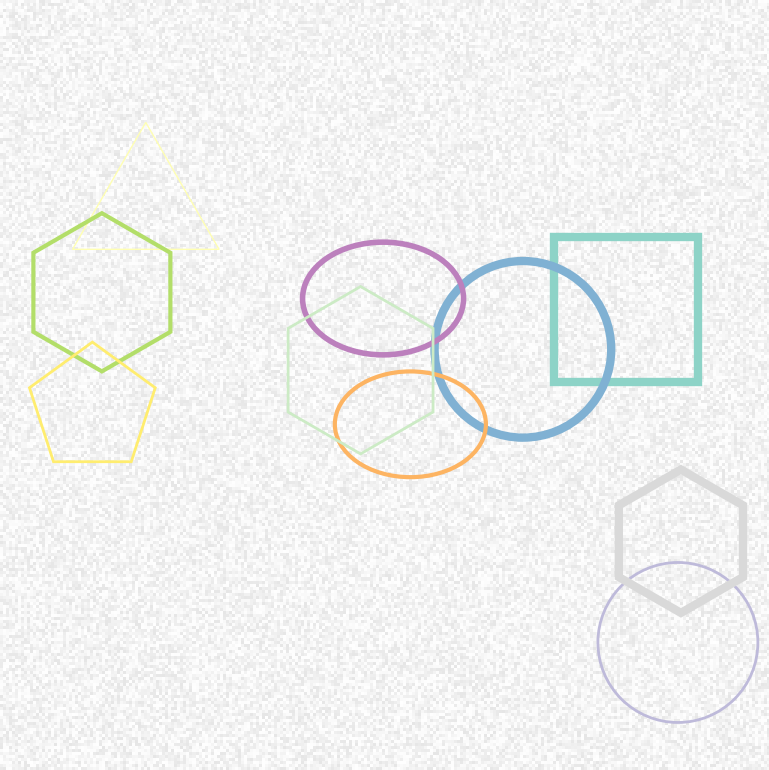[{"shape": "square", "thickness": 3, "radius": 0.47, "center": [0.813, 0.598]}, {"shape": "triangle", "thickness": 0.5, "radius": 0.55, "center": [0.189, 0.731]}, {"shape": "circle", "thickness": 1, "radius": 0.52, "center": [0.88, 0.166]}, {"shape": "circle", "thickness": 3, "radius": 0.57, "center": [0.679, 0.546]}, {"shape": "oval", "thickness": 1.5, "radius": 0.49, "center": [0.533, 0.449]}, {"shape": "hexagon", "thickness": 1.5, "radius": 0.51, "center": [0.132, 0.62]}, {"shape": "hexagon", "thickness": 3, "radius": 0.47, "center": [0.884, 0.297]}, {"shape": "oval", "thickness": 2, "radius": 0.52, "center": [0.497, 0.612]}, {"shape": "hexagon", "thickness": 1, "radius": 0.54, "center": [0.468, 0.519]}, {"shape": "pentagon", "thickness": 1, "radius": 0.43, "center": [0.12, 0.47]}]